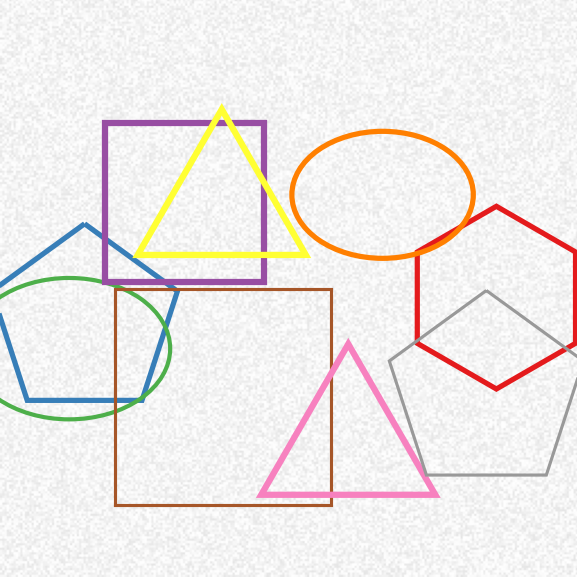[{"shape": "hexagon", "thickness": 2.5, "radius": 0.79, "center": [0.86, 0.484]}, {"shape": "pentagon", "thickness": 2.5, "radius": 0.85, "center": [0.146, 0.443]}, {"shape": "oval", "thickness": 2, "radius": 0.87, "center": [0.12, 0.395]}, {"shape": "square", "thickness": 3, "radius": 0.69, "center": [0.32, 0.648]}, {"shape": "oval", "thickness": 2.5, "radius": 0.79, "center": [0.662, 0.662]}, {"shape": "triangle", "thickness": 3, "radius": 0.84, "center": [0.384, 0.642]}, {"shape": "square", "thickness": 1.5, "radius": 0.93, "center": [0.386, 0.312]}, {"shape": "triangle", "thickness": 3, "radius": 0.87, "center": [0.603, 0.229]}, {"shape": "pentagon", "thickness": 1.5, "radius": 0.88, "center": [0.842, 0.319]}]